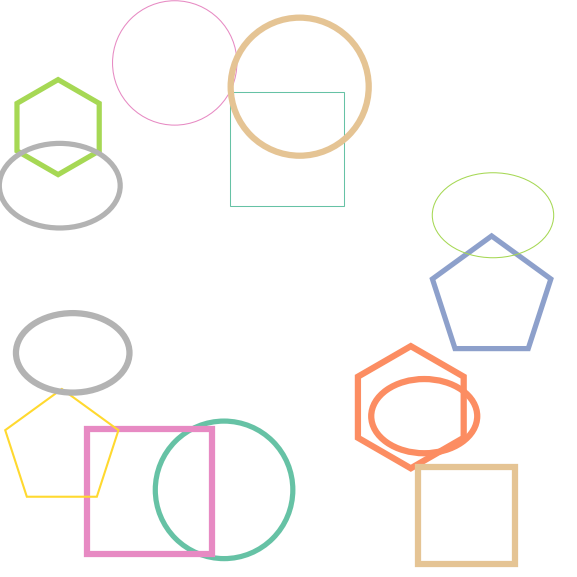[{"shape": "square", "thickness": 0.5, "radius": 0.49, "center": [0.497, 0.741]}, {"shape": "circle", "thickness": 2.5, "radius": 0.6, "center": [0.388, 0.151]}, {"shape": "hexagon", "thickness": 3, "radius": 0.53, "center": [0.711, 0.294]}, {"shape": "oval", "thickness": 3, "radius": 0.46, "center": [0.735, 0.279]}, {"shape": "pentagon", "thickness": 2.5, "radius": 0.54, "center": [0.851, 0.483]}, {"shape": "circle", "thickness": 0.5, "radius": 0.54, "center": [0.303, 0.89]}, {"shape": "square", "thickness": 3, "radius": 0.54, "center": [0.259, 0.148]}, {"shape": "hexagon", "thickness": 2.5, "radius": 0.41, "center": [0.101, 0.779]}, {"shape": "oval", "thickness": 0.5, "radius": 0.53, "center": [0.854, 0.626]}, {"shape": "pentagon", "thickness": 1, "radius": 0.52, "center": [0.107, 0.222]}, {"shape": "square", "thickness": 3, "radius": 0.42, "center": [0.809, 0.107]}, {"shape": "circle", "thickness": 3, "radius": 0.6, "center": [0.519, 0.849]}, {"shape": "oval", "thickness": 2.5, "radius": 0.52, "center": [0.103, 0.678]}, {"shape": "oval", "thickness": 3, "radius": 0.49, "center": [0.126, 0.388]}]